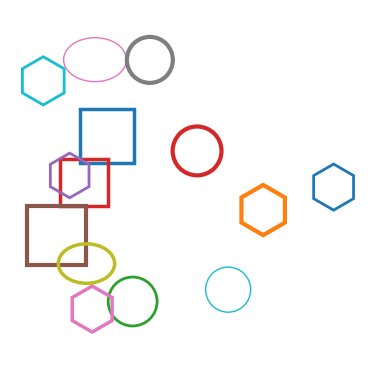[{"shape": "hexagon", "thickness": 2, "radius": 0.3, "center": [0.866, 0.514]}, {"shape": "square", "thickness": 2.5, "radius": 0.35, "center": [0.278, 0.647]}, {"shape": "hexagon", "thickness": 3, "radius": 0.33, "center": [0.684, 0.454]}, {"shape": "circle", "thickness": 2, "radius": 0.32, "center": [0.345, 0.217]}, {"shape": "square", "thickness": 2.5, "radius": 0.31, "center": [0.218, 0.526]}, {"shape": "circle", "thickness": 3, "radius": 0.32, "center": [0.512, 0.608]}, {"shape": "hexagon", "thickness": 2, "radius": 0.29, "center": [0.181, 0.544]}, {"shape": "square", "thickness": 3, "radius": 0.39, "center": [0.147, 0.388]}, {"shape": "hexagon", "thickness": 2.5, "radius": 0.3, "center": [0.239, 0.197]}, {"shape": "oval", "thickness": 1, "radius": 0.41, "center": [0.247, 0.845]}, {"shape": "circle", "thickness": 3, "radius": 0.3, "center": [0.389, 0.844]}, {"shape": "oval", "thickness": 2.5, "radius": 0.37, "center": [0.225, 0.315]}, {"shape": "circle", "thickness": 1, "radius": 0.29, "center": [0.593, 0.248]}, {"shape": "hexagon", "thickness": 2, "radius": 0.31, "center": [0.112, 0.79]}]